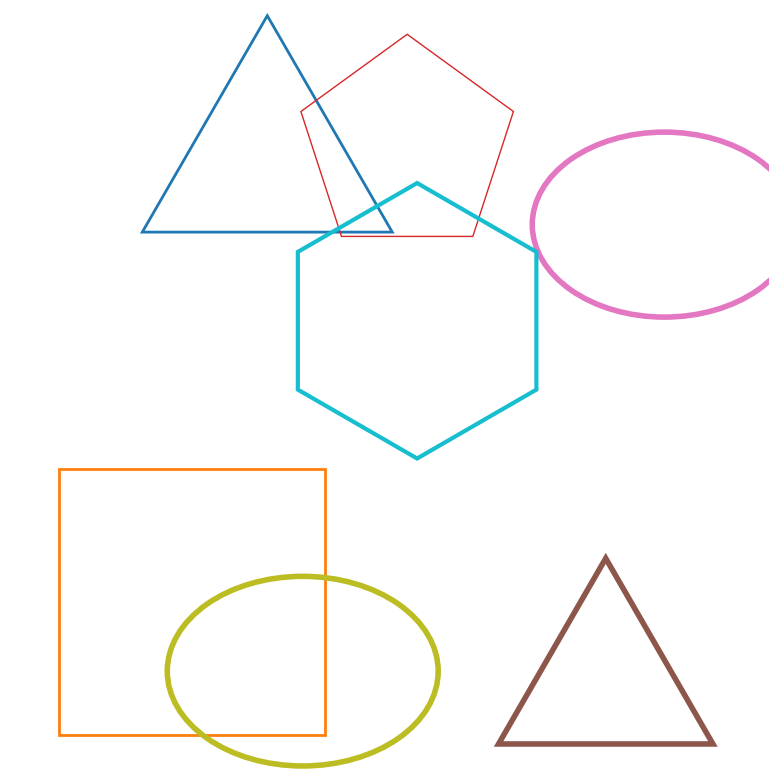[{"shape": "triangle", "thickness": 1, "radius": 0.94, "center": [0.347, 0.792]}, {"shape": "square", "thickness": 1, "radius": 0.86, "center": [0.249, 0.218]}, {"shape": "pentagon", "thickness": 0.5, "radius": 0.73, "center": [0.529, 0.81]}, {"shape": "triangle", "thickness": 2, "radius": 0.8, "center": [0.787, 0.114]}, {"shape": "oval", "thickness": 2, "radius": 0.86, "center": [0.863, 0.708]}, {"shape": "oval", "thickness": 2, "radius": 0.88, "center": [0.393, 0.128]}, {"shape": "hexagon", "thickness": 1.5, "radius": 0.89, "center": [0.542, 0.583]}]